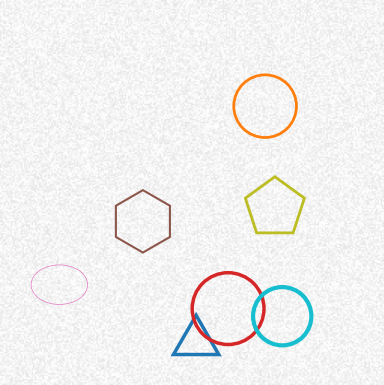[{"shape": "triangle", "thickness": 2.5, "radius": 0.34, "center": [0.509, 0.113]}, {"shape": "circle", "thickness": 2, "radius": 0.41, "center": [0.689, 0.724]}, {"shape": "circle", "thickness": 2.5, "radius": 0.47, "center": [0.592, 0.198]}, {"shape": "hexagon", "thickness": 1.5, "radius": 0.41, "center": [0.371, 0.425]}, {"shape": "oval", "thickness": 0.5, "radius": 0.37, "center": [0.154, 0.261]}, {"shape": "pentagon", "thickness": 2, "radius": 0.4, "center": [0.714, 0.46]}, {"shape": "circle", "thickness": 3, "radius": 0.38, "center": [0.733, 0.179]}]